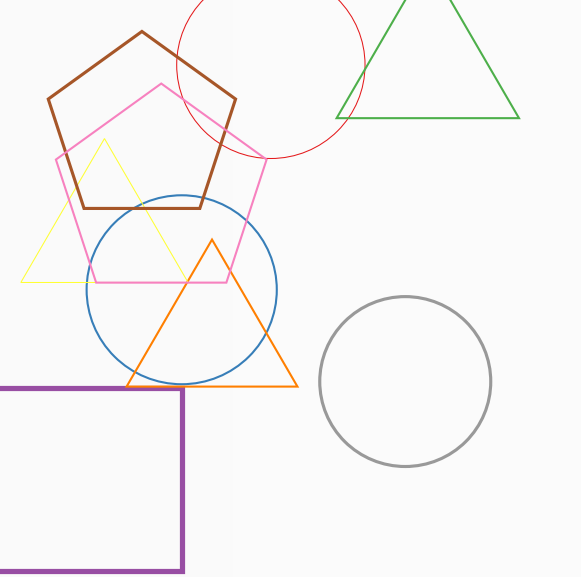[{"shape": "circle", "thickness": 0.5, "radius": 0.81, "center": [0.466, 0.887]}, {"shape": "circle", "thickness": 1, "radius": 0.82, "center": [0.313, 0.497]}, {"shape": "triangle", "thickness": 1, "radius": 0.91, "center": [0.736, 0.885]}, {"shape": "square", "thickness": 2.5, "radius": 0.8, "center": [0.154, 0.169]}, {"shape": "triangle", "thickness": 1, "radius": 0.85, "center": [0.365, 0.415]}, {"shape": "triangle", "thickness": 0.5, "radius": 0.83, "center": [0.18, 0.593]}, {"shape": "pentagon", "thickness": 1.5, "radius": 0.85, "center": [0.244, 0.775]}, {"shape": "pentagon", "thickness": 1, "radius": 0.95, "center": [0.277, 0.664]}, {"shape": "circle", "thickness": 1.5, "radius": 0.74, "center": [0.697, 0.338]}]